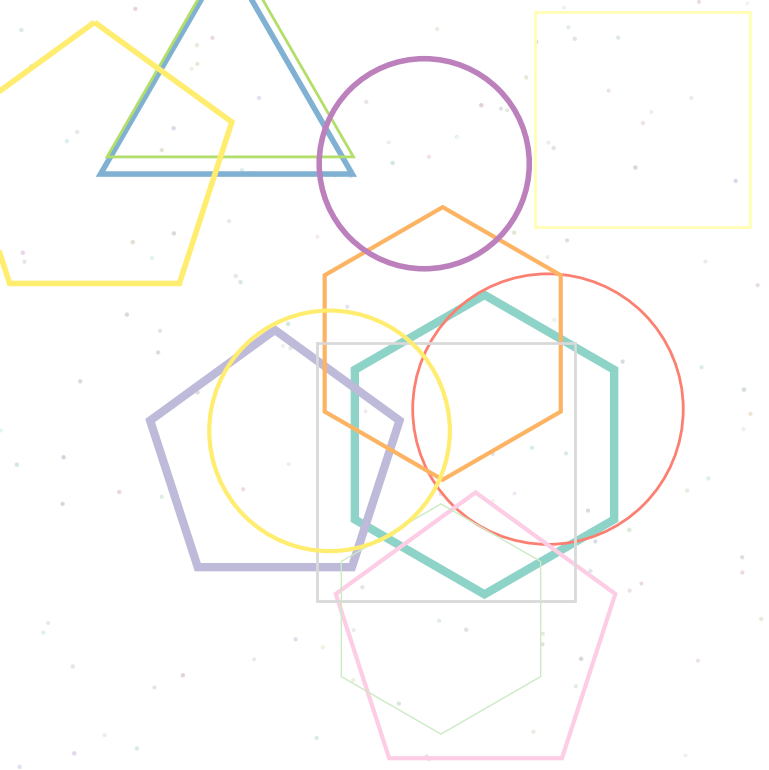[{"shape": "hexagon", "thickness": 3, "radius": 0.97, "center": [0.629, 0.423]}, {"shape": "square", "thickness": 1, "radius": 0.7, "center": [0.834, 0.845]}, {"shape": "pentagon", "thickness": 3, "radius": 0.85, "center": [0.357, 0.401]}, {"shape": "circle", "thickness": 1, "radius": 0.88, "center": [0.712, 0.469]}, {"shape": "triangle", "thickness": 2, "radius": 0.94, "center": [0.294, 0.868]}, {"shape": "hexagon", "thickness": 1.5, "radius": 0.89, "center": [0.575, 0.554]}, {"shape": "triangle", "thickness": 1, "radius": 0.92, "center": [0.299, 0.889]}, {"shape": "pentagon", "thickness": 1.5, "radius": 0.95, "center": [0.618, 0.17]}, {"shape": "square", "thickness": 1, "radius": 0.84, "center": [0.579, 0.387]}, {"shape": "circle", "thickness": 2, "radius": 0.68, "center": [0.551, 0.787]}, {"shape": "hexagon", "thickness": 0.5, "radius": 0.75, "center": [0.573, 0.196]}, {"shape": "circle", "thickness": 1.5, "radius": 0.78, "center": [0.428, 0.44]}, {"shape": "pentagon", "thickness": 2, "radius": 0.94, "center": [0.123, 0.784]}]